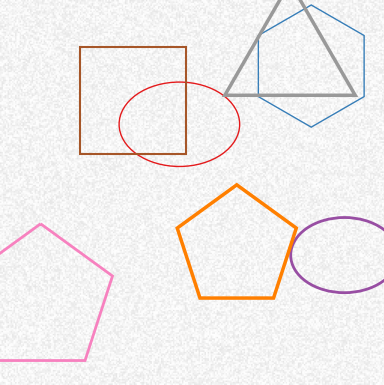[{"shape": "oval", "thickness": 1, "radius": 0.78, "center": [0.466, 0.677]}, {"shape": "hexagon", "thickness": 1, "radius": 0.79, "center": [0.808, 0.828]}, {"shape": "oval", "thickness": 2, "radius": 0.7, "center": [0.894, 0.337]}, {"shape": "pentagon", "thickness": 2.5, "radius": 0.81, "center": [0.615, 0.357]}, {"shape": "square", "thickness": 1.5, "radius": 0.69, "center": [0.346, 0.739]}, {"shape": "pentagon", "thickness": 2, "radius": 0.98, "center": [0.105, 0.222]}, {"shape": "triangle", "thickness": 2.5, "radius": 0.98, "center": [0.753, 0.85]}]